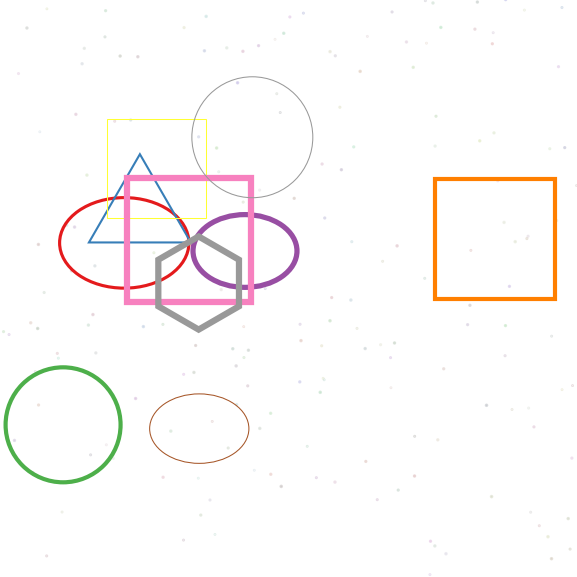[{"shape": "oval", "thickness": 1.5, "radius": 0.56, "center": [0.215, 0.579]}, {"shape": "triangle", "thickness": 1, "radius": 0.51, "center": [0.242, 0.63]}, {"shape": "circle", "thickness": 2, "radius": 0.5, "center": [0.109, 0.264]}, {"shape": "oval", "thickness": 2.5, "radius": 0.45, "center": [0.424, 0.565]}, {"shape": "square", "thickness": 2, "radius": 0.52, "center": [0.856, 0.585]}, {"shape": "square", "thickness": 0.5, "radius": 0.43, "center": [0.271, 0.707]}, {"shape": "oval", "thickness": 0.5, "radius": 0.43, "center": [0.345, 0.257]}, {"shape": "square", "thickness": 3, "radius": 0.54, "center": [0.327, 0.584]}, {"shape": "hexagon", "thickness": 3, "radius": 0.4, "center": [0.344, 0.509]}, {"shape": "circle", "thickness": 0.5, "radius": 0.52, "center": [0.437, 0.761]}]